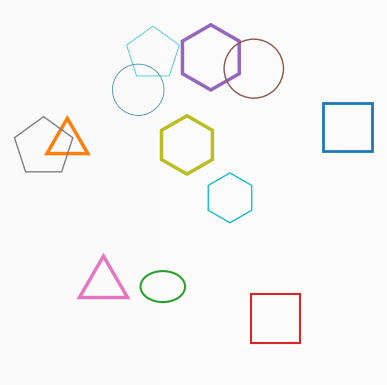[{"shape": "circle", "thickness": 0.5, "radius": 0.33, "center": [0.357, 0.767]}, {"shape": "square", "thickness": 2, "radius": 0.31, "center": [0.897, 0.671]}, {"shape": "triangle", "thickness": 2.5, "radius": 0.3, "center": [0.174, 0.632]}, {"shape": "oval", "thickness": 1.5, "radius": 0.29, "center": [0.42, 0.256]}, {"shape": "square", "thickness": 1.5, "radius": 0.32, "center": [0.712, 0.173]}, {"shape": "hexagon", "thickness": 2.5, "radius": 0.42, "center": [0.544, 0.851]}, {"shape": "circle", "thickness": 1, "radius": 0.38, "center": [0.655, 0.822]}, {"shape": "triangle", "thickness": 2.5, "radius": 0.36, "center": [0.267, 0.263]}, {"shape": "pentagon", "thickness": 1, "radius": 0.4, "center": [0.113, 0.618]}, {"shape": "hexagon", "thickness": 2.5, "radius": 0.38, "center": [0.483, 0.624]}, {"shape": "pentagon", "thickness": 0.5, "radius": 0.36, "center": [0.395, 0.861]}, {"shape": "hexagon", "thickness": 1, "radius": 0.32, "center": [0.593, 0.486]}]